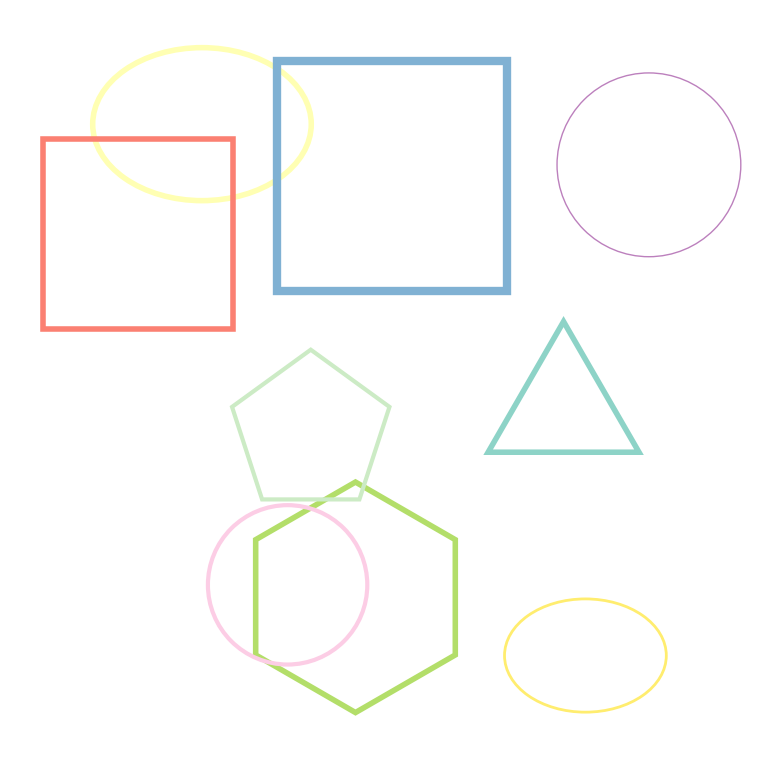[{"shape": "triangle", "thickness": 2, "radius": 0.57, "center": [0.732, 0.469]}, {"shape": "oval", "thickness": 2, "radius": 0.71, "center": [0.262, 0.839]}, {"shape": "square", "thickness": 2, "radius": 0.62, "center": [0.18, 0.696]}, {"shape": "square", "thickness": 3, "radius": 0.75, "center": [0.509, 0.771]}, {"shape": "hexagon", "thickness": 2, "radius": 0.75, "center": [0.462, 0.224]}, {"shape": "circle", "thickness": 1.5, "radius": 0.52, "center": [0.374, 0.24]}, {"shape": "circle", "thickness": 0.5, "radius": 0.6, "center": [0.843, 0.786]}, {"shape": "pentagon", "thickness": 1.5, "radius": 0.54, "center": [0.404, 0.438]}, {"shape": "oval", "thickness": 1, "radius": 0.53, "center": [0.76, 0.149]}]